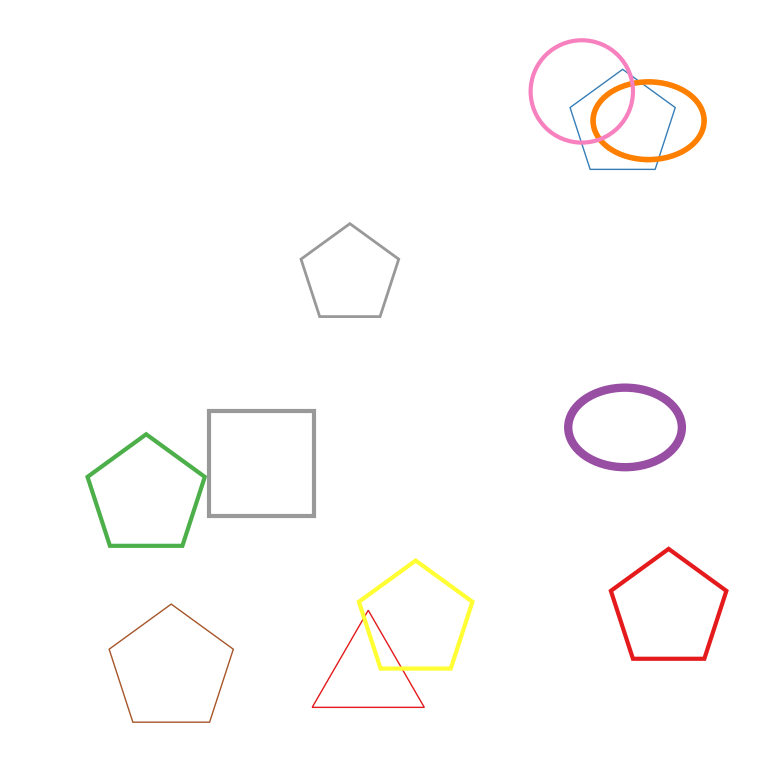[{"shape": "triangle", "thickness": 0.5, "radius": 0.42, "center": [0.478, 0.123]}, {"shape": "pentagon", "thickness": 1.5, "radius": 0.39, "center": [0.868, 0.208]}, {"shape": "pentagon", "thickness": 0.5, "radius": 0.36, "center": [0.809, 0.838]}, {"shape": "pentagon", "thickness": 1.5, "radius": 0.4, "center": [0.19, 0.356]}, {"shape": "oval", "thickness": 3, "radius": 0.37, "center": [0.812, 0.445]}, {"shape": "oval", "thickness": 2, "radius": 0.36, "center": [0.842, 0.843]}, {"shape": "pentagon", "thickness": 1.5, "radius": 0.39, "center": [0.54, 0.194]}, {"shape": "pentagon", "thickness": 0.5, "radius": 0.42, "center": [0.222, 0.131]}, {"shape": "circle", "thickness": 1.5, "radius": 0.33, "center": [0.756, 0.881]}, {"shape": "square", "thickness": 1.5, "radius": 0.34, "center": [0.339, 0.398]}, {"shape": "pentagon", "thickness": 1, "radius": 0.33, "center": [0.454, 0.643]}]